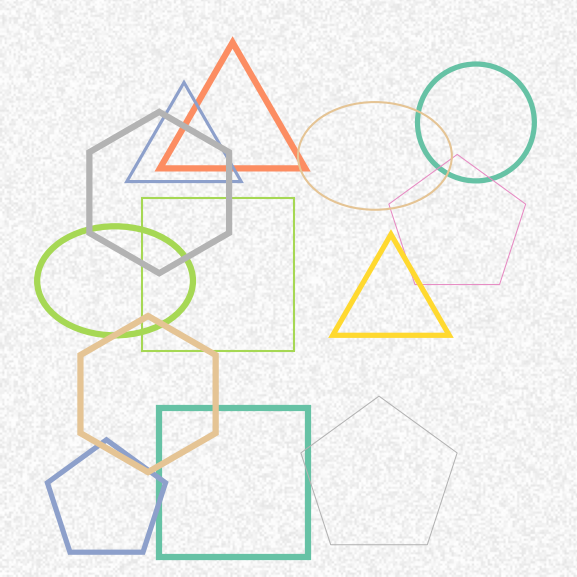[{"shape": "circle", "thickness": 2.5, "radius": 0.51, "center": [0.824, 0.787]}, {"shape": "square", "thickness": 3, "radius": 0.64, "center": [0.404, 0.163]}, {"shape": "triangle", "thickness": 3, "radius": 0.73, "center": [0.403, 0.78]}, {"shape": "triangle", "thickness": 1.5, "radius": 0.57, "center": [0.319, 0.742]}, {"shape": "pentagon", "thickness": 2.5, "radius": 0.54, "center": [0.184, 0.13]}, {"shape": "pentagon", "thickness": 0.5, "radius": 0.62, "center": [0.792, 0.607]}, {"shape": "square", "thickness": 1, "radius": 0.66, "center": [0.378, 0.524]}, {"shape": "oval", "thickness": 3, "radius": 0.67, "center": [0.199, 0.513]}, {"shape": "triangle", "thickness": 2.5, "radius": 0.58, "center": [0.677, 0.477]}, {"shape": "hexagon", "thickness": 3, "radius": 0.68, "center": [0.256, 0.317]}, {"shape": "oval", "thickness": 1, "radius": 0.67, "center": [0.649, 0.729]}, {"shape": "hexagon", "thickness": 3, "radius": 0.7, "center": [0.276, 0.666]}, {"shape": "pentagon", "thickness": 0.5, "radius": 0.71, "center": [0.656, 0.171]}]